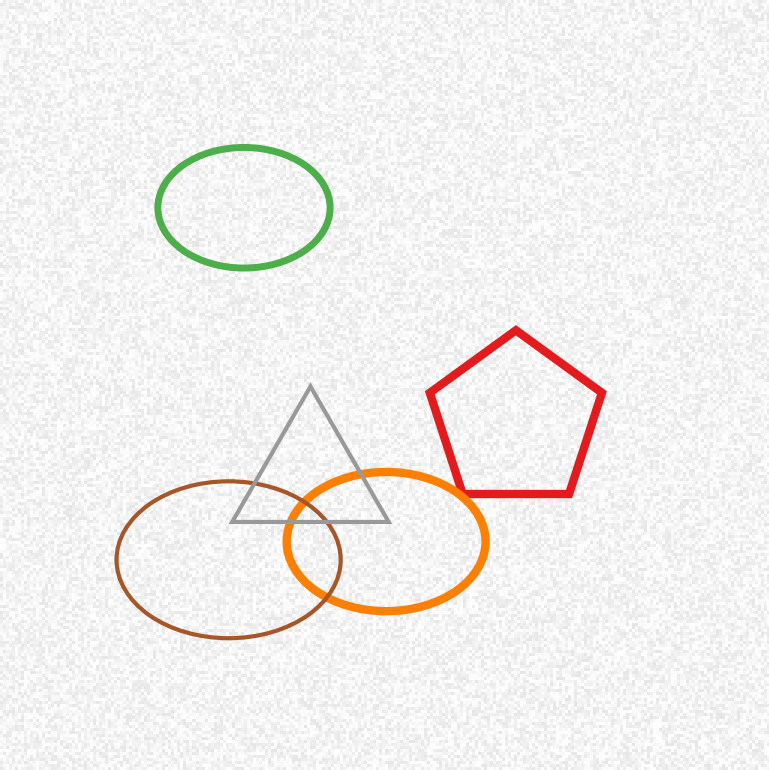[{"shape": "pentagon", "thickness": 3, "radius": 0.59, "center": [0.67, 0.454]}, {"shape": "oval", "thickness": 2.5, "radius": 0.56, "center": [0.317, 0.73]}, {"shape": "oval", "thickness": 3, "radius": 0.65, "center": [0.501, 0.297]}, {"shape": "oval", "thickness": 1.5, "radius": 0.73, "center": [0.297, 0.273]}, {"shape": "triangle", "thickness": 1.5, "radius": 0.59, "center": [0.403, 0.381]}]